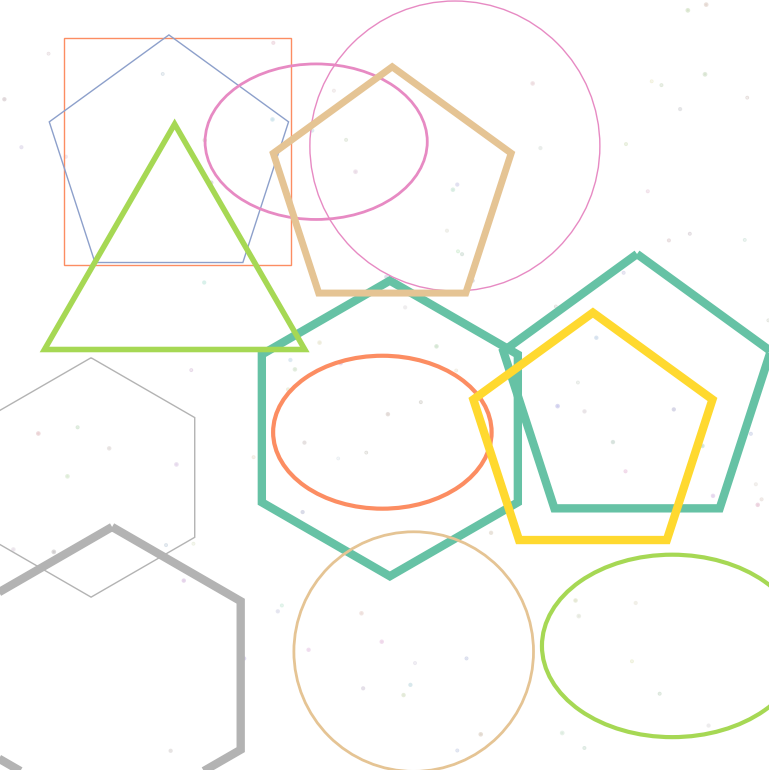[{"shape": "pentagon", "thickness": 3, "radius": 0.91, "center": [0.827, 0.488]}, {"shape": "hexagon", "thickness": 3, "radius": 0.96, "center": [0.506, 0.444]}, {"shape": "square", "thickness": 0.5, "radius": 0.74, "center": [0.231, 0.803]}, {"shape": "oval", "thickness": 1.5, "radius": 0.71, "center": [0.497, 0.439]}, {"shape": "pentagon", "thickness": 0.5, "radius": 0.82, "center": [0.219, 0.791]}, {"shape": "oval", "thickness": 1, "radius": 0.72, "center": [0.411, 0.816]}, {"shape": "circle", "thickness": 0.5, "radius": 0.94, "center": [0.591, 0.81]}, {"shape": "triangle", "thickness": 2, "radius": 0.98, "center": [0.227, 0.644]}, {"shape": "oval", "thickness": 1.5, "radius": 0.85, "center": [0.873, 0.161]}, {"shape": "pentagon", "thickness": 3, "radius": 0.82, "center": [0.77, 0.431]}, {"shape": "circle", "thickness": 1, "radius": 0.78, "center": [0.537, 0.154]}, {"shape": "pentagon", "thickness": 2.5, "radius": 0.81, "center": [0.509, 0.751]}, {"shape": "hexagon", "thickness": 0.5, "radius": 0.78, "center": [0.118, 0.38]}, {"shape": "hexagon", "thickness": 3, "radius": 0.96, "center": [0.146, 0.123]}]